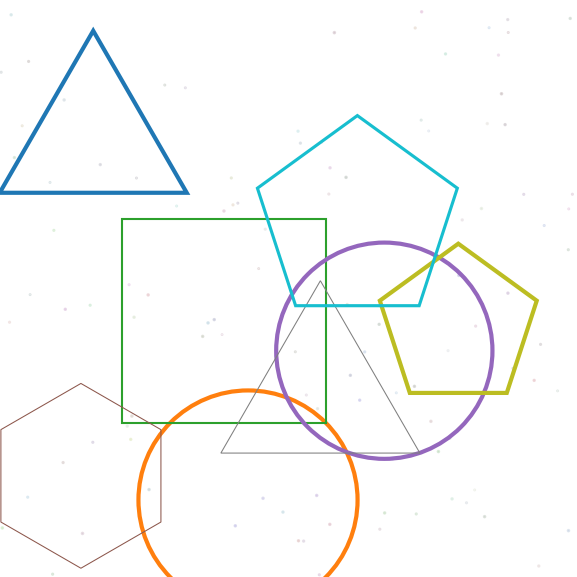[{"shape": "triangle", "thickness": 2, "radius": 0.93, "center": [0.161, 0.759]}, {"shape": "circle", "thickness": 2, "radius": 0.95, "center": [0.429, 0.133]}, {"shape": "square", "thickness": 1, "radius": 0.88, "center": [0.387, 0.443]}, {"shape": "circle", "thickness": 2, "radius": 0.94, "center": [0.665, 0.392]}, {"shape": "hexagon", "thickness": 0.5, "radius": 0.8, "center": [0.14, 0.175]}, {"shape": "triangle", "thickness": 0.5, "radius": 0.99, "center": [0.555, 0.314]}, {"shape": "pentagon", "thickness": 2, "radius": 0.71, "center": [0.794, 0.434]}, {"shape": "pentagon", "thickness": 1.5, "radius": 0.91, "center": [0.619, 0.617]}]